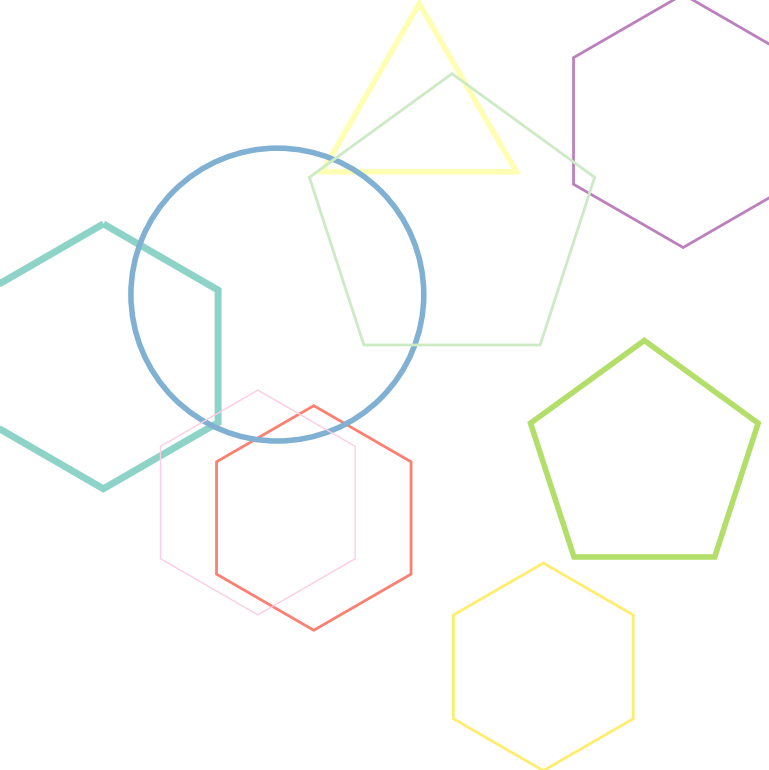[{"shape": "hexagon", "thickness": 2.5, "radius": 0.86, "center": [0.134, 0.537]}, {"shape": "triangle", "thickness": 2, "radius": 0.73, "center": [0.544, 0.85]}, {"shape": "hexagon", "thickness": 1, "radius": 0.73, "center": [0.408, 0.327]}, {"shape": "circle", "thickness": 2, "radius": 0.95, "center": [0.36, 0.617]}, {"shape": "pentagon", "thickness": 2, "radius": 0.78, "center": [0.837, 0.402]}, {"shape": "hexagon", "thickness": 0.5, "radius": 0.73, "center": [0.335, 0.347]}, {"shape": "hexagon", "thickness": 1, "radius": 0.82, "center": [0.887, 0.843]}, {"shape": "pentagon", "thickness": 1, "radius": 0.97, "center": [0.587, 0.71]}, {"shape": "hexagon", "thickness": 1, "radius": 0.67, "center": [0.706, 0.134]}]